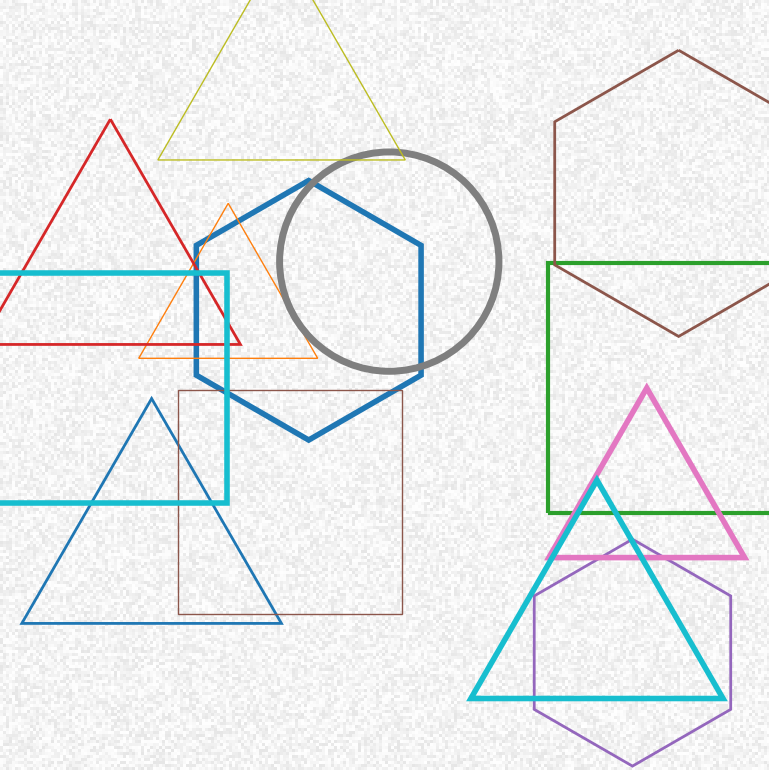[{"shape": "hexagon", "thickness": 2, "radius": 0.84, "center": [0.401, 0.597]}, {"shape": "triangle", "thickness": 1, "radius": 0.97, "center": [0.197, 0.288]}, {"shape": "triangle", "thickness": 0.5, "radius": 0.67, "center": [0.296, 0.602]}, {"shape": "square", "thickness": 1.5, "radius": 0.81, "center": [0.874, 0.496]}, {"shape": "triangle", "thickness": 1, "radius": 0.98, "center": [0.143, 0.65]}, {"shape": "hexagon", "thickness": 1, "radius": 0.74, "center": [0.821, 0.152]}, {"shape": "hexagon", "thickness": 1, "radius": 0.93, "center": [0.881, 0.749]}, {"shape": "square", "thickness": 0.5, "radius": 0.73, "center": [0.377, 0.349]}, {"shape": "triangle", "thickness": 2, "radius": 0.73, "center": [0.84, 0.349]}, {"shape": "circle", "thickness": 2.5, "radius": 0.71, "center": [0.506, 0.66]}, {"shape": "triangle", "thickness": 0.5, "radius": 0.93, "center": [0.366, 0.885]}, {"shape": "square", "thickness": 2, "radius": 0.75, "center": [0.146, 0.496]}, {"shape": "triangle", "thickness": 2, "radius": 0.95, "center": [0.775, 0.187]}]